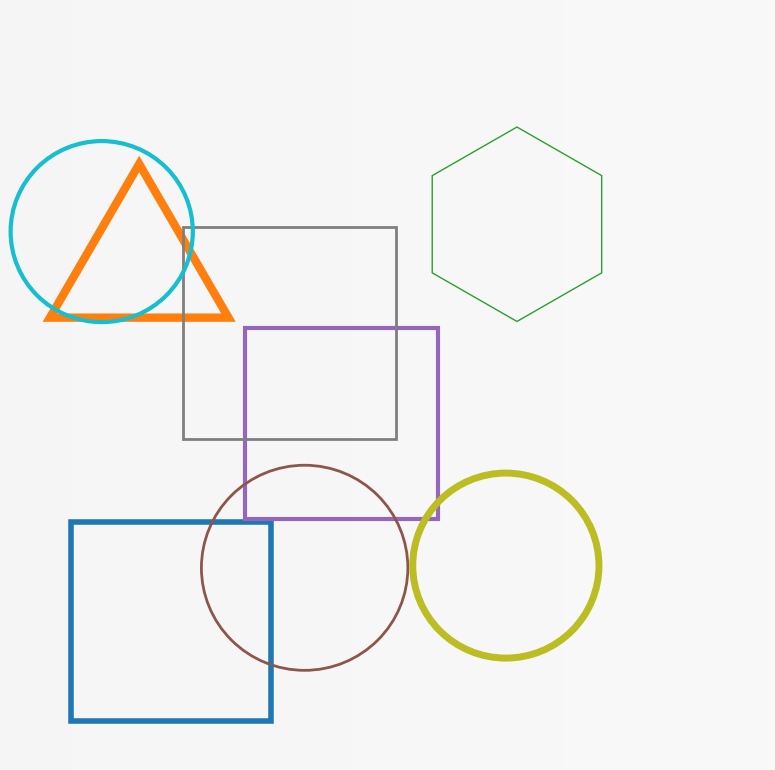[{"shape": "square", "thickness": 2, "radius": 0.65, "center": [0.22, 0.193]}, {"shape": "triangle", "thickness": 3, "radius": 0.67, "center": [0.18, 0.654]}, {"shape": "hexagon", "thickness": 0.5, "radius": 0.63, "center": [0.667, 0.709]}, {"shape": "square", "thickness": 1.5, "radius": 0.62, "center": [0.441, 0.45]}, {"shape": "circle", "thickness": 1, "radius": 0.67, "center": [0.393, 0.263]}, {"shape": "square", "thickness": 1, "radius": 0.69, "center": [0.373, 0.567]}, {"shape": "circle", "thickness": 2.5, "radius": 0.6, "center": [0.653, 0.265]}, {"shape": "circle", "thickness": 1.5, "radius": 0.59, "center": [0.131, 0.699]}]